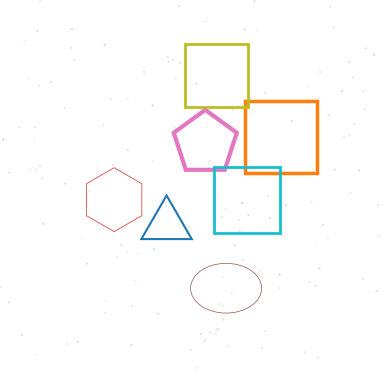[{"shape": "triangle", "thickness": 1.5, "radius": 0.38, "center": [0.433, 0.417]}, {"shape": "square", "thickness": 2.5, "radius": 0.47, "center": [0.73, 0.644]}, {"shape": "hexagon", "thickness": 0.5, "radius": 0.42, "center": [0.297, 0.481]}, {"shape": "oval", "thickness": 0.5, "radius": 0.46, "center": [0.587, 0.251]}, {"shape": "pentagon", "thickness": 3, "radius": 0.43, "center": [0.533, 0.629]}, {"shape": "square", "thickness": 2, "radius": 0.41, "center": [0.564, 0.805]}, {"shape": "square", "thickness": 2, "radius": 0.42, "center": [0.641, 0.48]}]